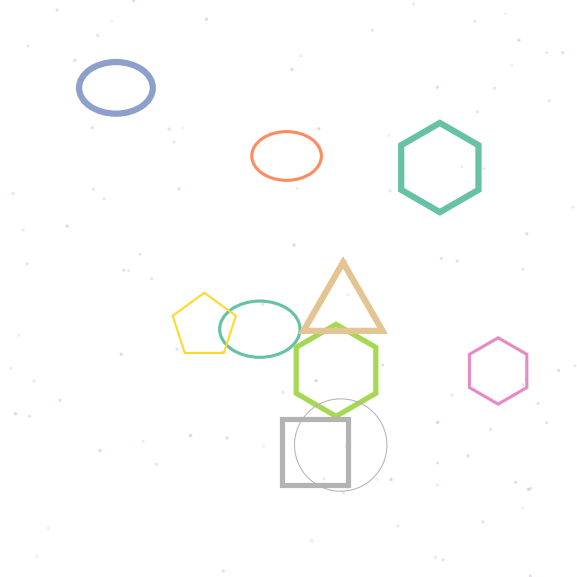[{"shape": "hexagon", "thickness": 3, "radius": 0.39, "center": [0.762, 0.709]}, {"shape": "oval", "thickness": 1.5, "radius": 0.35, "center": [0.45, 0.429]}, {"shape": "oval", "thickness": 1.5, "radius": 0.3, "center": [0.496, 0.729]}, {"shape": "oval", "thickness": 3, "radius": 0.32, "center": [0.201, 0.847]}, {"shape": "hexagon", "thickness": 1.5, "radius": 0.29, "center": [0.863, 0.357]}, {"shape": "hexagon", "thickness": 2.5, "radius": 0.4, "center": [0.582, 0.358]}, {"shape": "pentagon", "thickness": 1, "radius": 0.29, "center": [0.354, 0.435]}, {"shape": "triangle", "thickness": 3, "radius": 0.4, "center": [0.594, 0.466]}, {"shape": "circle", "thickness": 0.5, "radius": 0.4, "center": [0.59, 0.229]}, {"shape": "square", "thickness": 2.5, "radius": 0.29, "center": [0.545, 0.216]}]